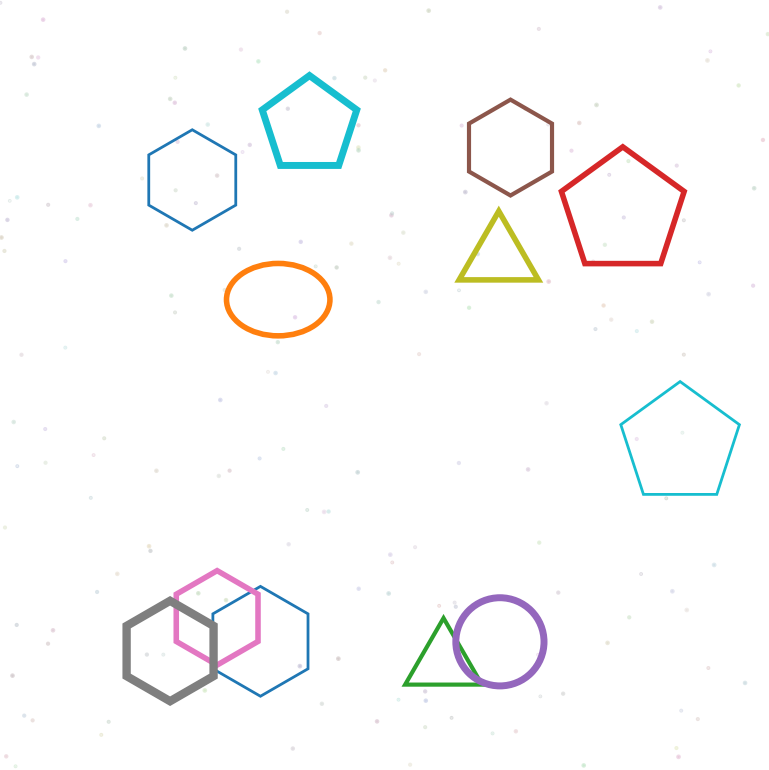[{"shape": "hexagon", "thickness": 1, "radius": 0.36, "center": [0.338, 0.167]}, {"shape": "hexagon", "thickness": 1, "radius": 0.33, "center": [0.25, 0.766]}, {"shape": "oval", "thickness": 2, "radius": 0.34, "center": [0.361, 0.611]}, {"shape": "triangle", "thickness": 1.5, "radius": 0.29, "center": [0.576, 0.14]}, {"shape": "pentagon", "thickness": 2, "radius": 0.42, "center": [0.809, 0.725]}, {"shape": "circle", "thickness": 2.5, "radius": 0.29, "center": [0.649, 0.166]}, {"shape": "hexagon", "thickness": 1.5, "radius": 0.31, "center": [0.663, 0.808]}, {"shape": "hexagon", "thickness": 2, "radius": 0.31, "center": [0.282, 0.198]}, {"shape": "hexagon", "thickness": 3, "radius": 0.33, "center": [0.221, 0.155]}, {"shape": "triangle", "thickness": 2, "radius": 0.3, "center": [0.648, 0.666]}, {"shape": "pentagon", "thickness": 1, "radius": 0.4, "center": [0.883, 0.423]}, {"shape": "pentagon", "thickness": 2.5, "radius": 0.32, "center": [0.402, 0.837]}]